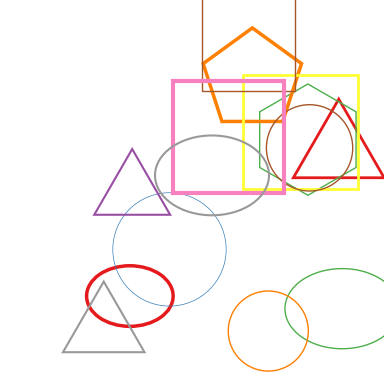[{"shape": "oval", "thickness": 2.5, "radius": 0.56, "center": [0.337, 0.231]}, {"shape": "triangle", "thickness": 2, "radius": 0.68, "center": [0.88, 0.606]}, {"shape": "circle", "thickness": 0.5, "radius": 0.74, "center": [0.44, 0.352]}, {"shape": "oval", "thickness": 1, "radius": 0.74, "center": [0.889, 0.198]}, {"shape": "hexagon", "thickness": 1, "radius": 0.72, "center": [0.8, 0.637]}, {"shape": "triangle", "thickness": 1.5, "radius": 0.57, "center": [0.343, 0.499]}, {"shape": "pentagon", "thickness": 2.5, "radius": 0.67, "center": [0.655, 0.793]}, {"shape": "circle", "thickness": 1, "radius": 0.52, "center": [0.697, 0.14]}, {"shape": "square", "thickness": 2, "radius": 0.75, "center": [0.78, 0.657]}, {"shape": "circle", "thickness": 1, "radius": 0.56, "center": [0.804, 0.616]}, {"shape": "square", "thickness": 1, "radius": 0.6, "center": [0.645, 0.883]}, {"shape": "square", "thickness": 3, "radius": 0.72, "center": [0.594, 0.644]}, {"shape": "oval", "thickness": 1.5, "radius": 0.74, "center": [0.551, 0.544]}, {"shape": "triangle", "thickness": 1.5, "radius": 0.61, "center": [0.269, 0.146]}]